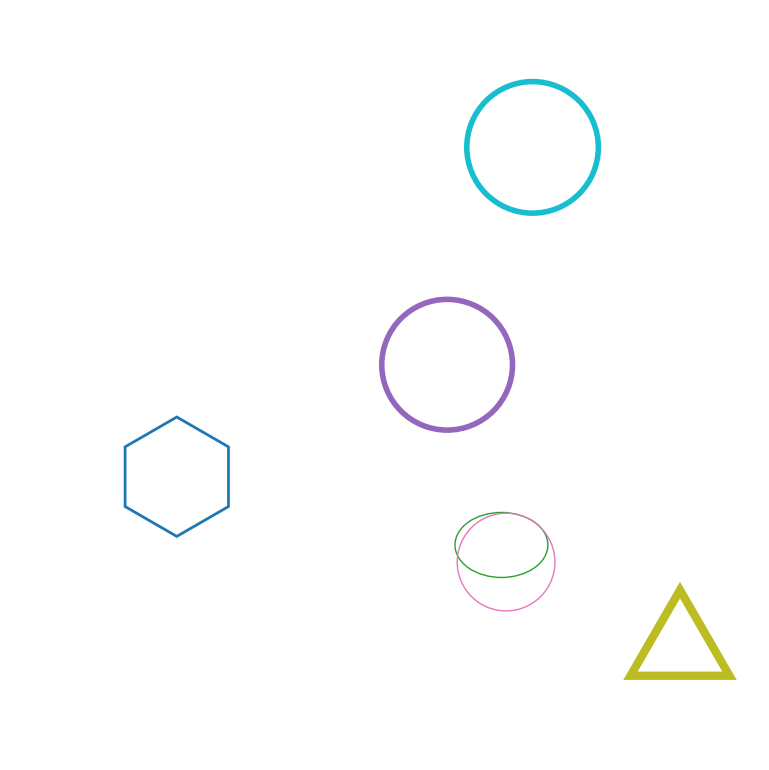[{"shape": "hexagon", "thickness": 1, "radius": 0.39, "center": [0.23, 0.381]}, {"shape": "oval", "thickness": 0.5, "radius": 0.3, "center": [0.651, 0.292]}, {"shape": "circle", "thickness": 2, "radius": 0.42, "center": [0.581, 0.526]}, {"shape": "circle", "thickness": 0.5, "radius": 0.32, "center": [0.657, 0.27]}, {"shape": "triangle", "thickness": 3, "radius": 0.37, "center": [0.883, 0.16]}, {"shape": "circle", "thickness": 2, "radius": 0.43, "center": [0.692, 0.809]}]